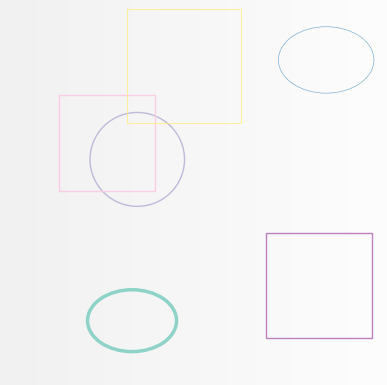[{"shape": "oval", "thickness": 2.5, "radius": 0.57, "center": [0.341, 0.167]}, {"shape": "circle", "thickness": 1, "radius": 0.61, "center": [0.354, 0.586]}, {"shape": "oval", "thickness": 0.5, "radius": 0.62, "center": [0.842, 0.844]}, {"shape": "square", "thickness": 1, "radius": 0.62, "center": [0.276, 0.629]}, {"shape": "square", "thickness": 1, "radius": 0.69, "center": [0.824, 0.259]}, {"shape": "square", "thickness": 0.5, "radius": 0.74, "center": [0.475, 0.828]}]